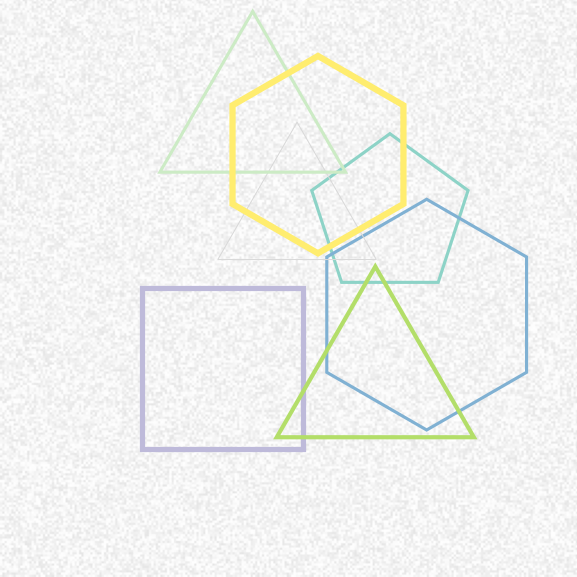[{"shape": "pentagon", "thickness": 1.5, "radius": 0.71, "center": [0.675, 0.625]}, {"shape": "square", "thickness": 2.5, "radius": 0.7, "center": [0.385, 0.361]}, {"shape": "hexagon", "thickness": 1.5, "radius": 1.0, "center": [0.739, 0.454]}, {"shape": "triangle", "thickness": 2, "radius": 0.99, "center": [0.65, 0.341]}, {"shape": "triangle", "thickness": 0.5, "radius": 0.79, "center": [0.514, 0.629]}, {"shape": "triangle", "thickness": 1.5, "radius": 0.93, "center": [0.438, 0.794]}, {"shape": "hexagon", "thickness": 3, "radius": 0.85, "center": [0.551, 0.731]}]